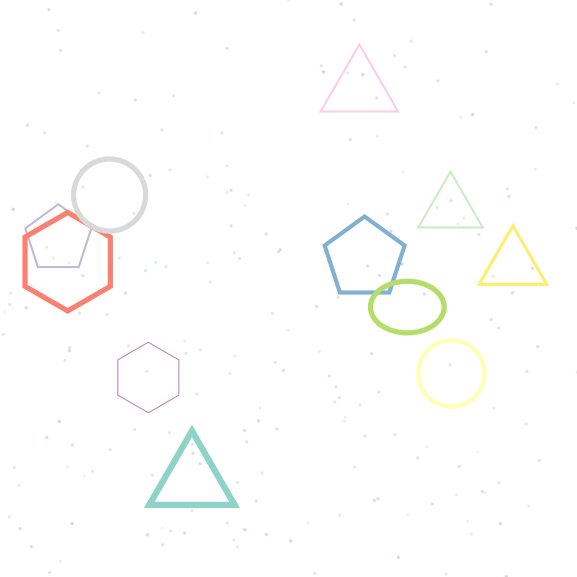[{"shape": "triangle", "thickness": 3, "radius": 0.43, "center": [0.332, 0.168]}, {"shape": "circle", "thickness": 2, "radius": 0.29, "center": [0.782, 0.352]}, {"shape": "pentagon", "thickness": 1, "radius": 0.3, "center": [0.101, 0.585]}, {"shape": "hexagon", "thickness": 2.5, "radius": 0.43, "center": [0.117, 0.546]}, {"shape": "pentagon", "thickness": 2, "radius": 0.36, "center": [0.631, 0.551]}, {"shape": "oval", "thickness": 2.5, "radius": 0.32, "center": [0.705, 0.467]}, {"shape": "triangle", "thickness": 1, "radius": 0.39, "center": [0.622, 0.845]}, {"shape": "circle", "thickness": 2.5, "radius": 0.31, "center": [0.19, 0.661]}, {"shape": "hexagon", "thickness": 0.5, "radius": 0.31, "center": [0.257, 0.345]}, {"shape": "triangle", "thickness": 1, "radius": 0.32, "center": [0.78, 0.637]}, {"shape": "triangle", "thickness": 1.5, "radius": 0.34, "center": [0.888, 0.541]}]